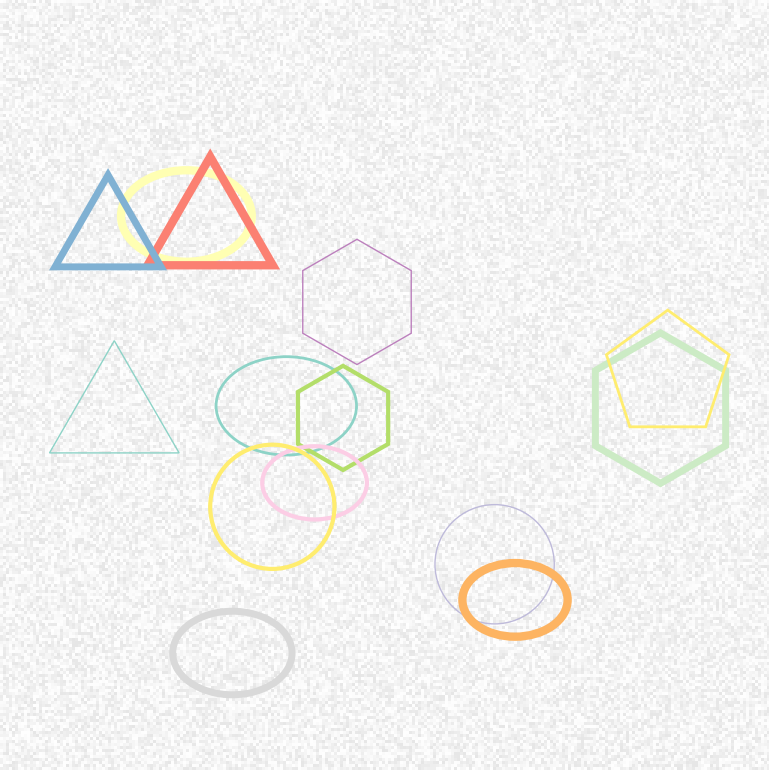[{"shape": "triangle", "thickness": 0.5, "radius": 0.49, "center": [0.148, 0.46]}, {"shape": "oval", "thickness": 1, "radius": 0.46, "center": [0.372, 0.473]}, {"shape": "oval", "thickness": 3, "radius": 0.42, "center": [0.242, 0.719]}, {"shape": "circle", "thickness": 0.5, "radius": 0.39, "center": [0.642, 0.267]}, {"shape": "triangle", "thickness": 3, "radius": 0.47, "center": [0.273, 0.702]}, {"shape": "triangle", "thickness": 2.5, "radius": 0.4, "center": [0.14, 0.693]}, {"shape": "oval", "thickness": 3, "radius": 0.34, "center": [0.669, 0.221]}, {"shape": "hexagon", "thickness": 1.5, "radius": 0.34, "center": [0.446, 0.457]}, {"shape": "oval", "thickness": 1.5, "radius": 0.34, "center": [0.409, 0.373]}, {"shape": "oval", "thickness": 2.5, "radius": 0.39, "center": [0.302, 0.152]}, {"shape": "hexagon", "thickness": 0.5, "radius": 0.41, "center": [0.464, 0.608]}, {"shape": "hexagon", "thickness": 2.5, "radius": 0.49, "center": [0.858, 0.47]}, {"shape": "circle", "thickness": 1.5, "radius": 0.4, "center": [0.354, 0.342]}, {"shape": "pentagon", "thickness": 1, "radius": 0.42, "center": [0.867, 0.513]}]